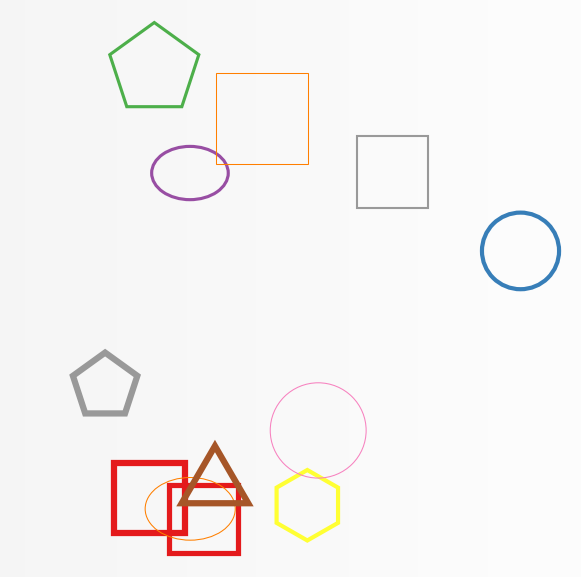[{"shape": "square", "thickness": 3, "radius": 0.31, "center": [0.258, 0.137]}, {"shape": "square", "thickness": 2.5, "radius": 0.3, "center": [0.35, 0.101]}, {"shape": "circle", "thickness": 2, "radius": 0.33, "center": [0.896, 0.565]}, {"shape": "pentagon", "thickness": 1.5, "radius": 0.4, "center": [0.265, 0.88]}, {"shape": "oval", "thickness": 1.5, "radius": 0.33, "center": [0.327, 0.7]}, {"shape": "oval", "thickness": 0.5, "radius": 0.39, "center": [0.327, 0.118]}, {"shape": "square", "thickness": 0.5, "radius": 0.4, "center": [0.451, 0.794]}, {"shape": "hexagon", "thickness": 2, "radius": 0.31, "center": [0.529, 0.124]}, {"shape": "triangle", "thickness": 3, "radius": 0.33, "center": [0.37, 0.161]}, {"shape": "circle", "thickness": 0.5, "radius": 0.41, "center": [0.547, 0.254]}, {"shape": "pentagon", "thickness": 3, "radius": 0.29, "center": [0.181, 0.33]}, {"shape": "square", "thickness": 1, "radius": 0.31, "center": [0.675, 0.701]}]